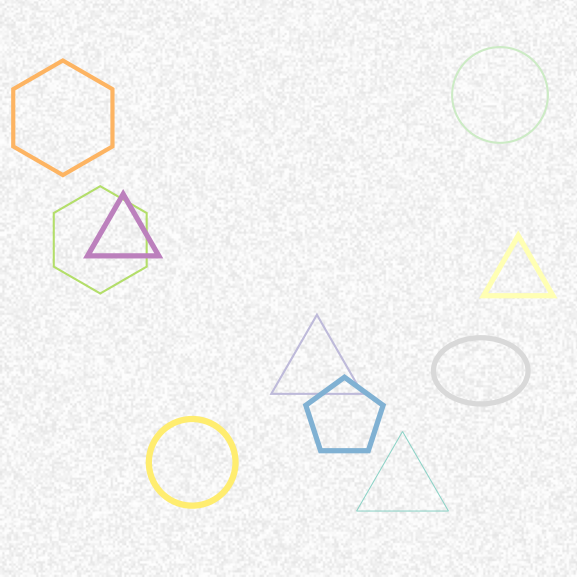[{"shape": "triangle", "thickness": 0.5, "radius": 0.46, "center": [0.697, 0.16]}, {"shape": "triangle", "thickness": 2.5, "radius": 0.35, "center": [0.897, 0.522]}, {"shape": "triangle", "thickness": 1, "radius": 0.46, "center": [0.549, 0.363]}, {"shape": "pentagon", "thickness": 2.5, "radius": 0.35, "center": [0.596, 0.276]}, {"shape": "hexagon", "thickness": 2, "radius": 0.5, "center": [0.109, 0.795]}, {"shape": "hexagon", "thickness": 1, "radius": 0.46, "center": [0.174, 0.584]}, {"shape": "oval", "thickness": 2.5, "radius": 0.41, "center": [0.832, 0.357]}, {"shape": "triangle", "thickness": 2.5, "radius": 0.36, "center": [0.213, 0.592]}, {"shape": "circle", "thickness": 1, "radius": 0.41, "center": [0.866, 0.835]}, {"shape": "circle", "thickness": 3, "radius": 0.38, "center": [0.333, 0.199]}]